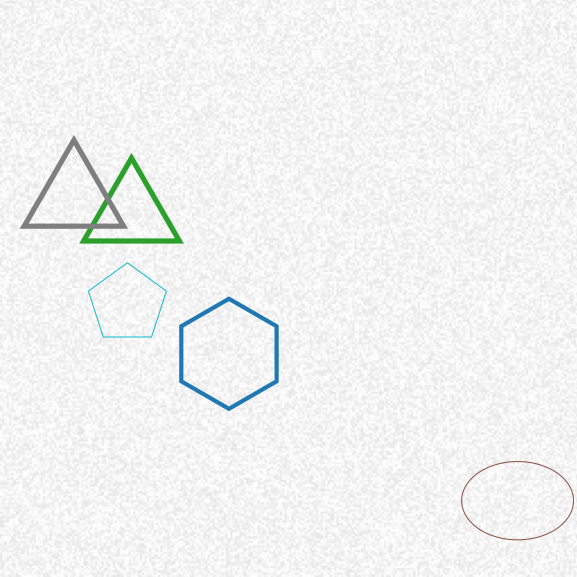[{"shape": "hexagon", "thickness": 2, "radius": 0.48, "center": [0.396, 0.387]}, {"shape": "triangle", "thickness": 2.5, "radius": 0.48, "center": [0.228, 0.63]}, {"shape": "oval", "thickness": 0.5, "radius": 0.48, "center": [0.896, 0.132]}, {"shape": "triangle", "thickness": 2.5, "radius": 0.5, "center": [0.128, 0.657]}, {"shape": "pentagon", "thickness": 0.5, "radius": 0.36, "center": [0.221, 0.473]}]